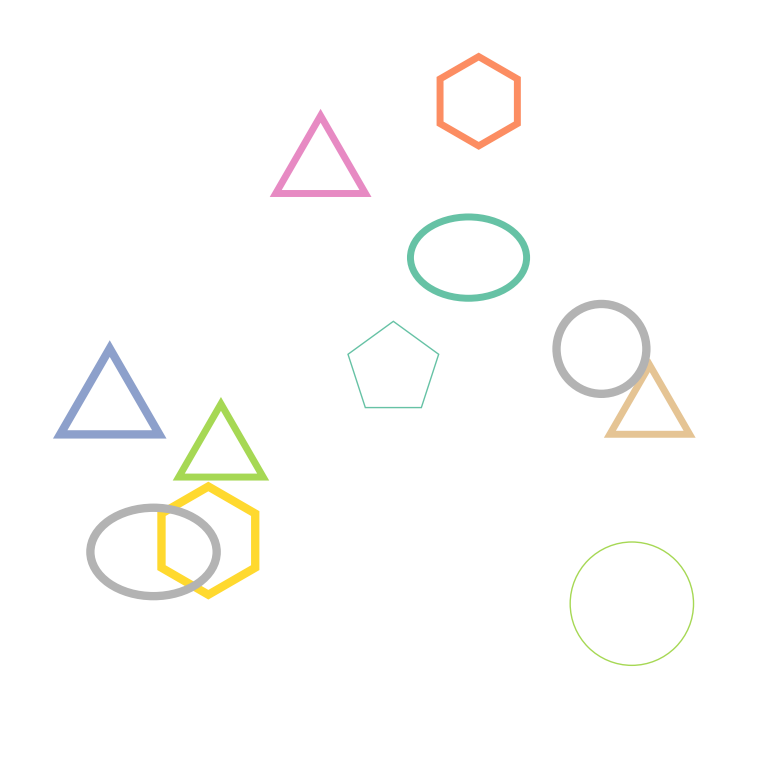[{"shape": "pentagon", "thickness": 0.5, "radius": 0.31, "center": [0.511, 0.521]}, {"shape": "oval", "thickness": 2.5, "radius": 0.38, "center": [0.608, 0.665]}, {"shape": "hexagon", "thickness": 2.5, "radius": 0.29, "center": [0.622, 0.868]}, {"shape": "triangle", "thickness": 3, "radius": 0.37, "center": [0.143, 0.473]}, {"shape": "triangle", "thickness": 2.5, "radius": 0.34, "center": [0.416, 0.782]}, {"shape": "triangle", "thickness": 2.5, "radius": 0.32, "center": [0.287, 0.412]}, {"shape": "circle", "thickness": 0.5, "radius": 0.4, "center": [0.821, 0.216]}, {"shape": "hexagon", "thickness": 3, "radius": 0.35, "center": [0.271, 0.298]}, {"shape": "triangle", "thickness": 2.5, "radius": 0.3, "center": [0.844, 0.466]}, {"shape": "oval", "thickness": 3, "radius": 0.41, "center": [0.199, 0.283]}, {"shape": "circle", "thickness": 3, "radius": 0.29, "center": [0.781, 0.547]}]